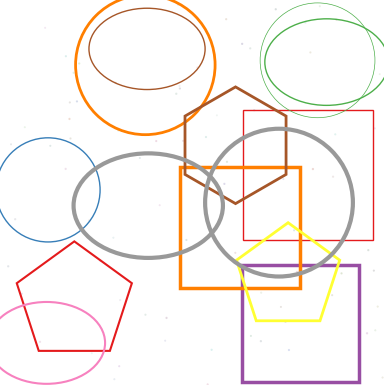[{"shape": "pentagon", "thickness": 1.5, "radius": 0.79, "center": [0.193, 0.216]}, {"shape": "square", "thickness": 1, "radius": 0.85, "center": [0.8, 0.545]}, {"shape": "circle", "thickness": 1, "radius": 0.68, "center": [0.125, 0.507]}, {"shape": "circle", "thickness": 0.5, "radius": 0.75, "center": [0.825, 0.843]}, {"shape": "oval", "thickness": 1, "radius": 0.8, "center": [0.848, 0.839]}, {"shape": "square", "thickness": 2.5, "radius": 0.76, "center": [0.781, 0.16]}, {"shape": "circle", "thickness": 2, "radius": 0.91, "center": [0.377, 0.831]}, {"shape": "square", "thickness": 2.5, "radius": 0.78, "center": [0.623, 0.409]}, {"shape": "pentagon", "thickness": 2, "radius": 0.7, "center": [0.748, 0.281]}, {"shape": "hexagon", "thickness": 2, "radius": 0.76, "center": [0.612, 0.623]}, {"shape": "oval", "thickness": 1, "radius": 0.75, "center": [0.382, 0.873]}, {"shape": "oval", "thickness": 1.5, "radius": 0.76, "center": [0.121, 0.109]}, {"shape": "circle", "thickness": 3, "radius": 0.96, "center": [0.725, 0.474]}, {"shape": "oval", "thickness": 3, "radius": 0.97, "center": [0.385, 0.466]}]